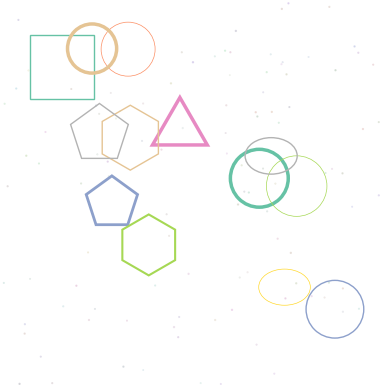[{"shape": "circle", "thickness": 2.5, "radius": 0.38, "center": [0.674, 0.537]}, {"shape": "square", "thickness": 1, "radius": 0.41, "center": [0.161, 0.826]}, {"shape": "circle", "thickness": 0.5, "radius": 0.35, "center": [0.333, 0.872]}, {"shape": "circle", "thickness": 1, "radius": 0.37, "center": [0.87, 0.197]}, {"shape": "pentagon", "thickness": 2, "radius": 0.35, "center": [0.291, 0.473]}, {"shape": "triangle", "thickness": 2.5, "radius": 0.41, "center": [0.467, 0.665]}, {"shape": "hexagon", "thickness": 1.5, "radius": 0.4, "center": [0.386, 0.364]}, {"shape": "circle", "thickness": 0.5, "radius": 0.39, "center": [0.771, 0.517]}, {"shape": "oval", "thickness": 0.5, "radius": 0.34, "center": [0.739, 0.254]}, {"shape": "hexagon", "thickness": 1, "radius": 0.42, "center": [0.338, 0.642]}, {"shape": "circle", "thickness": 2.5, "radius": 0.32, "center": [0.239, 0.874]}, {"shape": "oval", "thickness": 1, "radius": 0.34, "center": [0.704, 0.595]}, {"shape": "pentagon", "thickness": 1, "radius": 0.39, "center": [0.258, 0.652]}]